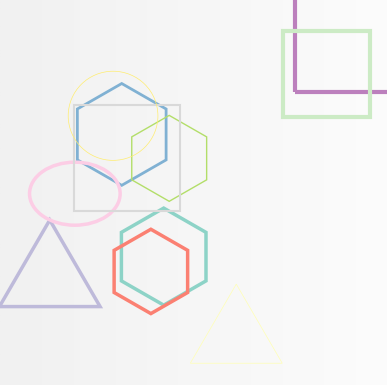[{"shape": "hexagon", "thickness": 2.5, "radius": 0.63, "center": [0.422, 0.333]}, {"shape": "triangle", "thickness": 0.5, "radius": 0.68, "center": [0.61, 0.125]}, {"shape": "triangle", "thickness": 2.5, "radius": 0.75, "center": [0.128, 0.279]}, {"shape": "hexagon", "thickness": 2.5, "radius": 0.55, "center": [0.389, 0.295]}, {"shape": "hexagon", "thickness": 2, "radius": 0.66, "center": [0.314, 0.651]}, {"shape": "hexagon", "thickness": 1, "radius": 0.56, "center": [0.437, 0.589]}, {"shape": "oval", "thickness": 2.5, "radius": 0.58, "center": [0.193, 0.497]}, {"shape": "square", "thickness": 1.5, "radius": 0.69, "center": [0.328, 0.59]}, {"shape": "square", "thickness": 3, "radius": 0.62, "center": [0.884, 0.886]}, {"shape": "square", "thickness": 3, "radius": 0.56, "center": [0.843, 0.808]}, {"shape": "circle", "thickness": 0.5, "radius": 0.58, "center": [0.292, 0.699]}]